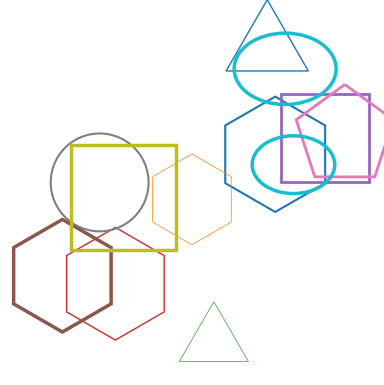[{"shape": "hexagon", "thickness": 1.5, "radius": 0.75, "center": [0.715, 0.599]}, {"shape": "triangle", "thickness": 1, "radius": 0.62, "center": [0.694, 0.877]}, {"shape": "hexagon", "thickness": 0.5, "radius": 0.59, "center": [0.499, 0.482]}, {"shape": "triangle", "thickness": 0.5, "radius": 0.52, "center": [0.556, 0.113]}, {"shape": "hexagon", "thickness": 1, "radius": 0.73, "center": [0.3, 0.263]}, {"shape": "square", "thickness": 2, "radius": 0.57, "center": [0.844, 0.64]}, {"shape": "hexagon", "thickness": 2.5, "radius": 0.73, "center": [0.162, 0.284]}, {"shape": "pentagon", "thickness": 2, "radius": 0.66, "center": [0.896, 0.648]}, {"shape": "circle", "thickness": 1.5, "radius": 0.64, "center": [0.259, 0.526]}, {"shape": "square", "thickness": 2.5, "radius": 0.68, "center": [0.321, 0.486]}, {"shape": "oval", "thickness": 2.5, "radius": 0.66, "center": [0.741, 0.821]}, {"shape": "oval", "thickness": 2.5, "radius": 0.54, "center": [0.762, 0.572]}]